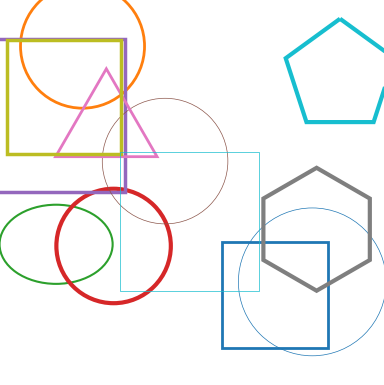[{"shape": "square", "thickness": 2, "radius": 0.69, "center": [0.714, 0.234]}, {"shape": "circle", "thickness": 0.5, "radius": 0.96, "center": [0.811, 0.268]}, {"shape": "circle", "thickness": 2, "radius": 0.81, "center": [0.214, 0.88]}, {"shape": "oval", "thickness": 1.5, "radius": 0.73, "center": [0.146, 0.365]}, {"shape": "circle", "thickness": 3, "radius": 0.74, "center": [0.295, 0.361]}, {"shape": "square", "thickness": 2.5, "radius": 0.99, "center": [0.127, 0.7]}, {"shape": "circle", "thickness": 0.5, "radius": 0.82, "center": [0.429, 0.582]}, {"shape": "triangle", "thickness": 2, "radius": 0.76, "center": [0.276, 0.669]}, {"shape": "hexagon", "thickness": 3, "radius": 0.8, "center": [0.822, 0.405]}, {"shape": "square", "thickness": 2.5, "radius": 0.74, "center": [0.167, 0.749]}, {"shape": "pentagon", "thickness": 3, "radius": 0.74, "center": [0.883, 0.803]}, {"shape": "square", "thickness": 0.5, "radius": 0.91, "center": [0.492, 0.425]}]